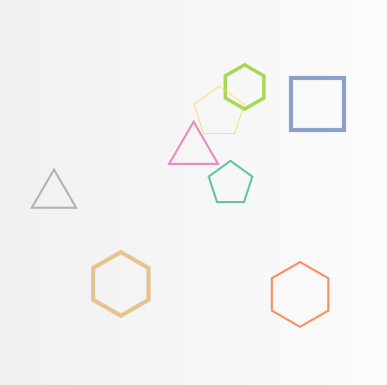[{"shape": "pentagon", "thickness": 1.5, "radius": 0.3, "center": [0.595, 0.523]}, {"shape": "hexagon", "thickness": 1.5, "radius": 0.42, "center": [0.774, 0.235]}, {"shape": "square", "thickness": 3, "radius": 0.34, "center": [0.818, 0.73]}, {"shape": "triangle", "thickness": 1.5, "radius": 0.36, "center": [0.5, 0.611]}, {"shape": "hexagon", "thickness": 2.5, "radius": 0.29, "center": [0.631, 0.774]}, {"shape": "pentagon", "thickness": 0.5, "radius": 0.34, "center": [0.565, 0.708]}, {"shape": "hexagon", "thickness": 3, "radius": 0.41, "center": [0.312, 0.263]}, {"shape": "triangle", "thickness": 1.5, "radius": 0.33, "center": [0.139, 0.493]}]